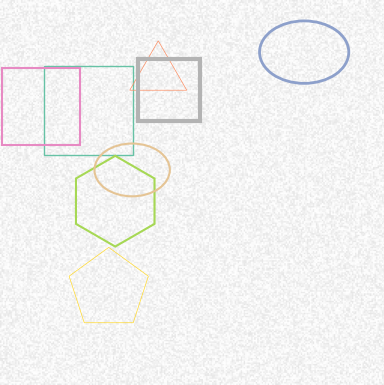[{"shape": "square", "thickness": 1, "radius": 0.57, "center": [0.23, 0.713]}, {"shape": "triangle", "thickness": 0.5, "radius": 0.43, "center": [0.411, 0.808]}, {"shape": "oval", "thickness": 2, "radius": 0.58, "center": [0.79, 0.865]}, {"shape": "square", "thickness": 1.5, "radius": 0.51, "center": [0.107, 0.723]}, {"shape": "hexagon", "thickness": 1.5, "radius": 0.59, "center": [0.299, 0.477]}, {"shape": "pentagon", "thickness": 0.5, "radius": 0.54, "center": [0.282, 0.249]}, {"shape": "oval", "thickness": 1.5, "radius": 0.49, "center": [0.343, 0.559]}, {"shape": "square", "thickness": 3, "radius": 0.4, "center": [0.439, 0.767]}]